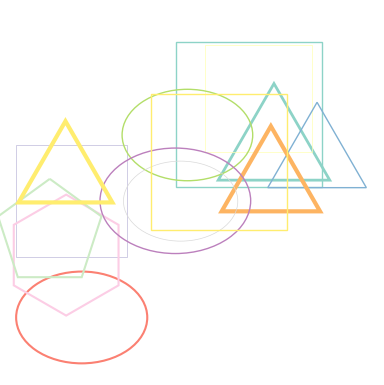[{"shape": "triangle", "thickness": 2, "radius": 0.84, "center": [0.712, 0.616]}, {"shape": "square", "thickness": 1, "radius": 0.95, "center": [0.647, 0.702]}, {"shape": "square", "thickness": 0.5, "radius": 0.69, "center": [0.671, 0.744]}, {"shape": "square", "thickness": 0.5, "radius": 0.72, "center": [0.185, 0.478]}, {"shape": "oval", "thickness": 1.5, "radius": 0.85, "center": [0.212, 0.175]}, {"shape": "triangle", "thickness": 1, "radius": 0.74, "center": [0.824, 0.586]}, {"shape": "triangle", "thickness": 3, "radius": 0.74, "center": [0.704, 0.525]}, {"shape": "oval", "thickness": 1, "radius": 0.85, "center": [0.487, 0.649]}, {"shape": "hexagon", "thickness": 1.5, "radius": 0.79, "center": [0.172, 0.337]}, {"shape": "oval", "thickness": 0.5, "radius": 0.74, "center": [0.469, 0.478]}, {"shape": "oval", "thickness": 1, "radius": 0.98, "center": [0.455, 0.478]}, {"shape": "pentagon", "thickness": 1.5, "radius": 0.71, "center": [0.129, 0.394]}, {"shape": "square", "thickness": 1, "radius": 0.88, "center": [0.569, 0.58]}, {"shape": "triangle", "thickness": 3, "radius": 0.7, "center": [0.17, 0.545]}]